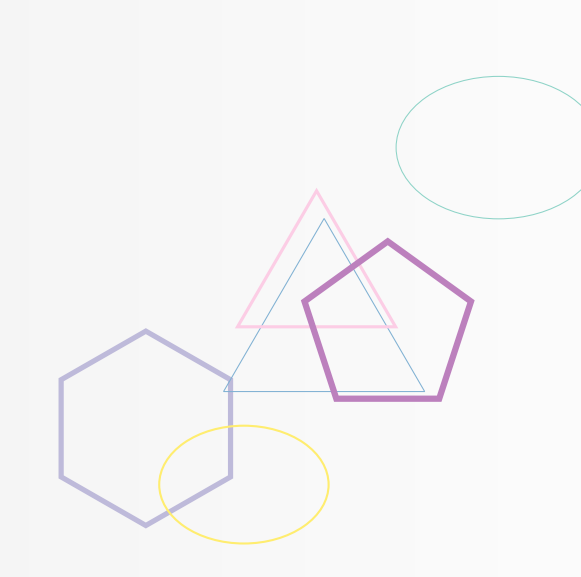[{"shape": "oval", "thickness": 0.5, "radius": 0.88, "center": [0.858, 0.744]}, {"shape": "hexagon", "thickness": 2.5, "radius": 0.84, "center": [0.251, 0.257]}, {"shape": "triangle", "thickness": 0.5, "radius": 1.0, "center": [0.558, 0.421]}, {"shape": "triangle", "thickness": 1.5, "radius": 0.78, "center": [0.545, 0.512]}, {"shape": "pentagon", "thickness": 3, "radius": 0.75, "center": [0.667, 0.431]}, {"shape": "oval", "thickness": 1, "radius": 0.73, "center": [0.42, 0.16]}]